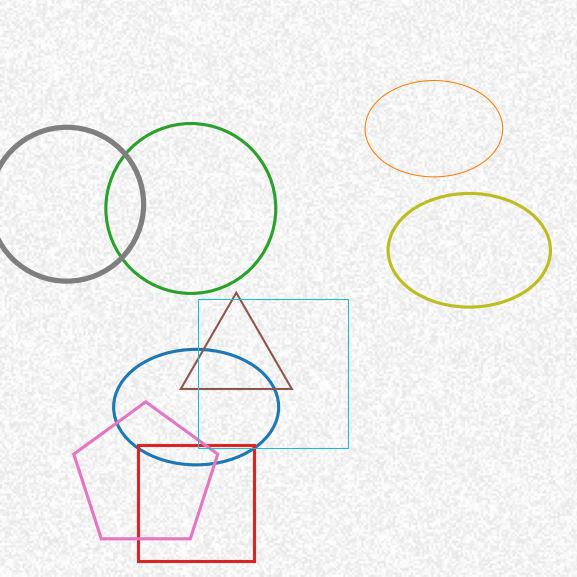[{"shape": "oval", "thickness": 1.5, "radius": 0.71, "center": [0.34, 0.294]}, {"shape": "oval", "thickness": 0.5, "radius": 0.6, "center": [0.751, 0.776]}, {"shape": "circle", "thickness": 1.5, "radius": 0.74, "center": [0.33, 0.638]}, {"shape": "square", "thickness": 1.5, "radius": 0.5, "center": [0.34, 0.128]}, {"shape": "triangle", "thickness": 1, "radius": 0.56, "center": [0.409, 0.381]}, {"shape": "pentagon", "thickness": 1.5, "radius": 0.66, "center": [0.252, 0.172]}, {"shape": "circle", "thickness": 2.5, "radius": 0.67, "center": [0.115, 0.646]}, {"shape": "oval", "thickness": 1.5, "radius": 0.7, "center": [0.813, 0.566]}, {"shape": "square", "thickness": 0.5, "radius": 0.65, "center": [0.473, 0.352]}]